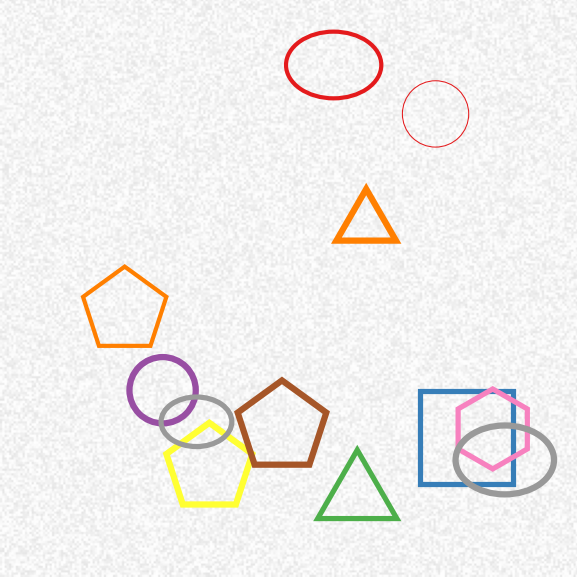[{"shape": "circle", "thickness": 0.5, "radius": 0.29, "center": [0.754, 0.802]}, {"shape": "oval", "thickness": 2, "radius": 0.41, "center": [0.578, 0.887]}, {"shape": "square", "thickness": 2.5, "radius": 0.41, "center": [0.808, 0.241]}, {"shape": "triangle", "thickness": 2.5, "radius": 0.4, "center": [0.619, 0.141]}, {"shape": "circle", "thickness": 3, "radius": 0.29, "center": [0.282, 0.323]}, {"shape": "pentagon", "thickness": 2, "radius": 0.38, "center": [0.216, 0.462]}, {"shape": "triangle", "thickness": 3, "radius": 0.3, "center": [0.634, 0.612]}, {"shape": "pentagon", "thickness": 3, "radius": 0.39, "center": [0.362, 0.189]}, {"shape": "pentagon", "thickness": 3, "radius": 0.4, "center": [0.488, 0.26]}, {"shape": "hexagon", "thickness": 2.5, "radius": 0.35, "center": [0.853, 0.256]}, {"shape": "oval", "thickness": 3, "radius": 0.43, "center": [0.874, 0.203]}, {"shape": "oval", "thickness": 2.5, "radius": 0.31, "center": [0.34, 0.269]}]